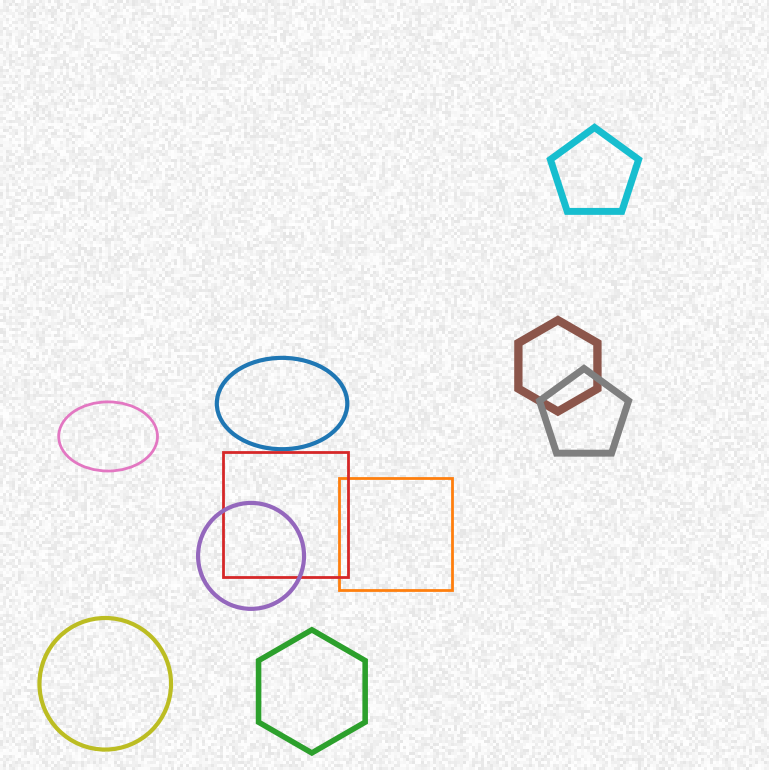[{"shape": "oval", "thickness": 1.5, "radius": 0.42, "center": [0.366, 0.476]}, {"shape": "square", "thickness": 1, "radius": 0.36, "center": [0.514, 0.306]}, {"shape": "hexagon", "thickness": 2, "radius": 0.4, "center": [0.405, 0.102]}, {"shape": "square", "thickness": 1, "radius": 0.41, "center": [0.371, 0.332]}, {"shape": "circle", "thickness": 1.5, "radius": 0.34, "center": [0.326, 0.278]}, {"shape": "hexagon", "thickness": 3, "radius": 0.3, "center": [0.725, 0.525]}, {"shape": "oval", "thickness": 1, "radius": 0.32, "center": [0.14, 0.433]}, {"shape": "pentagon", "thickness": 2.5, "radius": 0.3, "center": [0.759, 0.461]}, {"shape": "circle", "thickness": 1.5, "radius": 0.43, "center": [0.137, 0.112]}, {"shape": "pentagon", "thickness": 2.5, "radius": 0.3, "center": [0.772, 0.774]}]